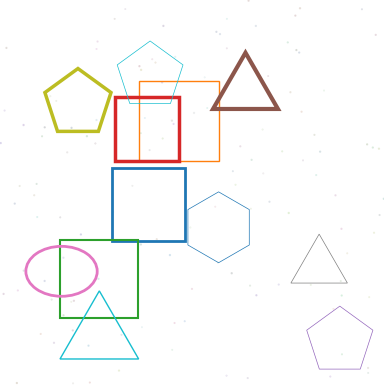[{"shape": "square", "thickness": 2, "radius": 0.48, "center": [0.386, 0.47]}, {"shape": "hexagon", "thickness": 0.5, "radius": 0.46, "center": [0.568, 0.41]}, {"shape": "square", "thickness": 1, "radius": 0.52, "center": [0.465, 0.685]}, {"shape": "square", "thickness": 1.5, "radius": 0.51, "center": [0.256, 0.276]}, {"shape": "square", "thickness": 2.5, "radius": 0.41, "center": [0.381, 0.664]}, {"shape": "pentagon", "thickness": 0.5, "radius": 0.45, "center": [0.883, 0.114]}, {"shape": "triangle", "thickness": 3, "radius": 0.49, "center": [0.638, 0.766]}, {"shape": "oval", "thickness": 2, "radius": 0.46, "center": [0.16, 0.295]}, {"shape": "triangle", "thickness": 0.5, "radius": 0.42, "center": [0.829, 0.307]}, {"shape": "pentagon", "thickness": 2.5, "radius": 0.45, "center": [0.202, 0.732]}, {"shape": "pentagon", "thickness": 0.5, "radius": 0.45, "center": [0.39, 0.804]}, {"shape": "triangle", "thickness": 1, "radius": 0.59, "center": [0.258, 0.127]}]